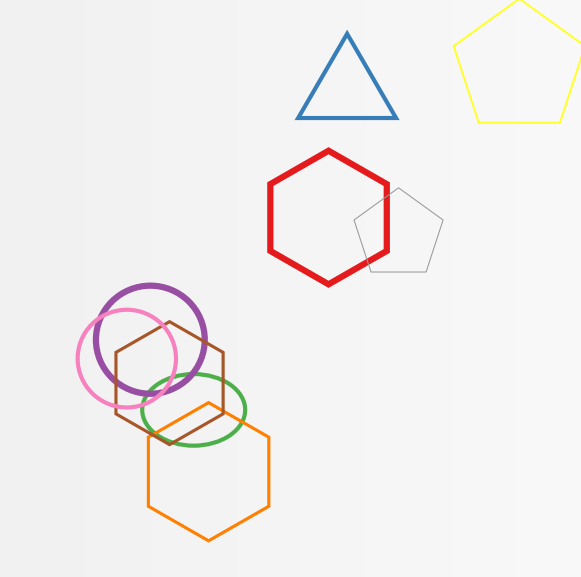[{"shape": "hexagon", "thickness": 3, "radius": 0.58, "center": [0.565, 0.622]}, {"shape": "triangle", "thickness": 2, "radius": 0.49, "center": [0.597, 0.843]}, {"shape": "oval", "thickness": 2, "radius": 0.44, "center": [0.333, 0.289]}, {"shape": "circle", "thickness": 3, "radius": 0.47, "center": [0.259, 0.411]}, {"shape": "hexagon", "thickness": 1.5, "radius": 0.6, "center": [0.359, 0.182]}, {"shape": "pentagon", "thickness": 1, "radius": 0.59, "center": [0.893, 0.883]}, {"shape": "hexagon", "thickness": 1.5, "radius": 0.53, "center": [0.292, 0.336]}, {"shape": "circle", "thickness": 2, "radius": 0.42, "center": [0.218, 0.378]}, {"shape": "pentagon", "thickness": 0.5, "radius": 0.4, "center": [0.686, 0.593]}]